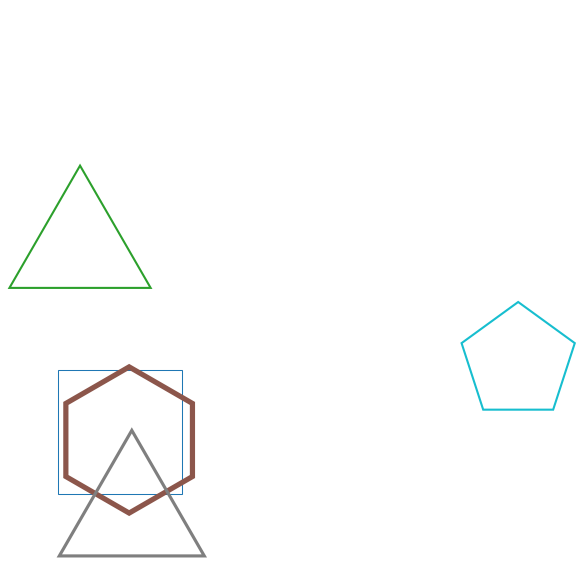[{"shape": "square", "thickness": 0.5, "radius": 0.54, "center": [0.207, 0.251]}, {"shape": "triangle", "thickness": 1, "radius": 0.71, "center": [0.139, 0.571]}, {"shape": "hexagon", "thickness": 2.5, "radius": 0.63, "center": [0.224, 0.237]}, {"shape": "triangle", "thickness": 1.5, "radius": 0.72, "center": [0.228, 0.109]}, {"shape": "pentagon", "thickness": 1, "radius": 0.52, "center": [0.897, 0.373]}]